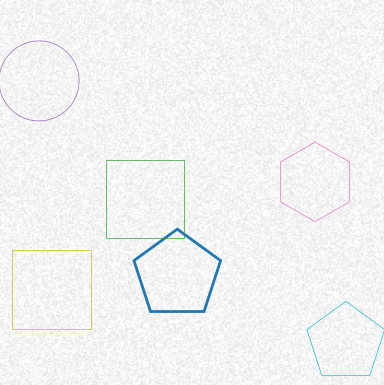[{"shape": "pentagon", "thickness": 2, "radius": 0.59, "center": [0.46, 0.287]}, {"shape": "square", "thickness": 0.5, "radius": 0.5, "center": [0.376, 0.483]}, {"shape": "circle", "thickness": 0.5, "radius": 0.52, "center": [0.102, 0.79]}, {"shape": "hexagon", "thickness": 0.5, "radius": 0.52, "center": [0.818, 0.528]}, {"shape": "square", "thickness": 0.5, "radius": 0.51, "center": [0.134, 0.249]}, {"shape": "pentagon", "thickness": 0.5, "radius": 0.53, "center": [0.898, 0.111]}]